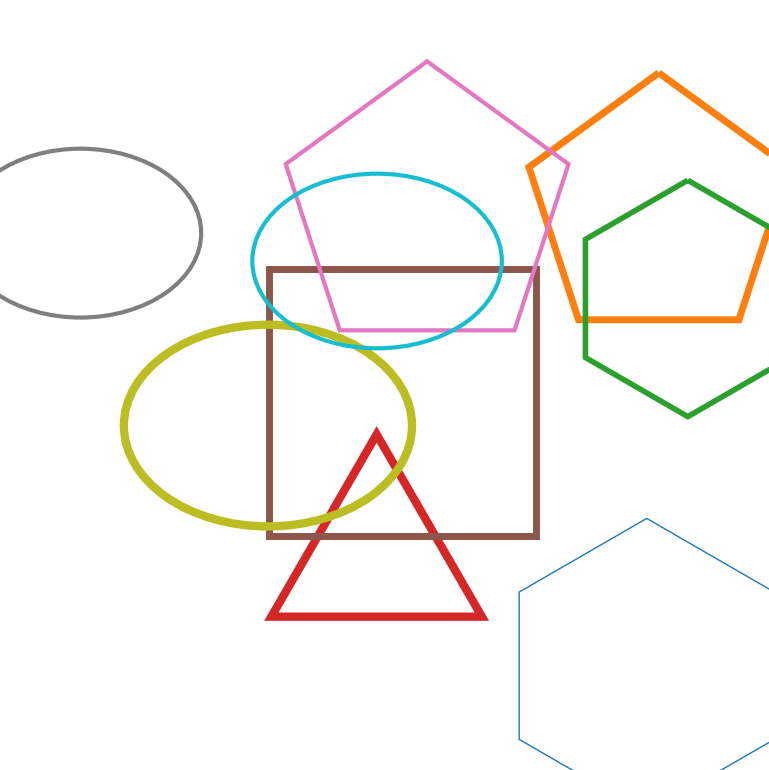[{"shape": "hexagon", "thickness": 0.5, "radius": 0.96, "center": [0.84, 0.135]}, {"shape": "pentagon", "thickness": 2.5, "radius": 0.89, "center": [0.855, 0.728]}, {"shape": "hexagon", "thickness": 2, "radius": 0.77, "center": [0.893, 0.612]}, {"shape": "triangle", "thickness": 3, "radius": 0.79, "center": [0.489, 0.278]}, {"shape": "square", "thickness": 2.5, "radius": 0.87, "center": [0.523, 0.477]}, {"shape": "pentagon", "thickness": 1.5, "radius": 0.97, "center": [0.555, 0.727]}, {"shape": "oval", "thickness": 1.5, "radius": 0.78, "center": [0.105, 0.697]}, {"shape": "oval", "thickness": 3, "radius": 0.94, "center": [0.348, 0.447]}, {"shape": "oval", "thickness": 1.5, "radius": 0.81, "center": [0.49, 0.661]}]